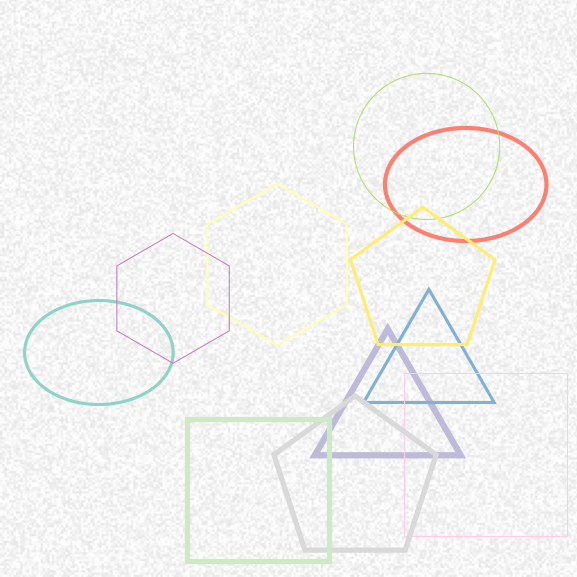[{"shape": "oval", "thickness": 1.5, "radius": 0.64, "center": [0.171, 0.389]}, {"shape": "hexagon", "thickness": 1, "radius": 0.7, "center": [0.48, 0.541]}, {"shape": "triangle", "thickness": 3, "radius": 0.73, "center": [0.671, 0.284]}, {"shape": "oval", "thickness": 2, "radius": 0.7, "center": [0.806, 0.68]}, {"shape": "triangle", "thickness": 1.5, "radius": 0.65, "center": [0.743, 0.368]}, {"shape": "circle", "thickness": 0.5, "radius": 0.63, "center": [0.739, 0.746]}, {"shape": "square", "thickness": 0.5, "radius": 0.71, "center": [0.84, 0.212]}, {"shape": "pentagon", "thickness": 2.5, "radius": 0.74, "center": [0.615, 0.166]}, {"shape": "hexagon", "thickness": 0.5, "radius": 0.56, "center": [0.3, 0.482]}, {"shape": "square", "thickness": 2.5, "radius": 0.62, "center": [0.447, 0.15]}, {"shape": "pentagon", "thickness": 1.5, "radius": 0.66, "center": [0.732, 0.509]}]